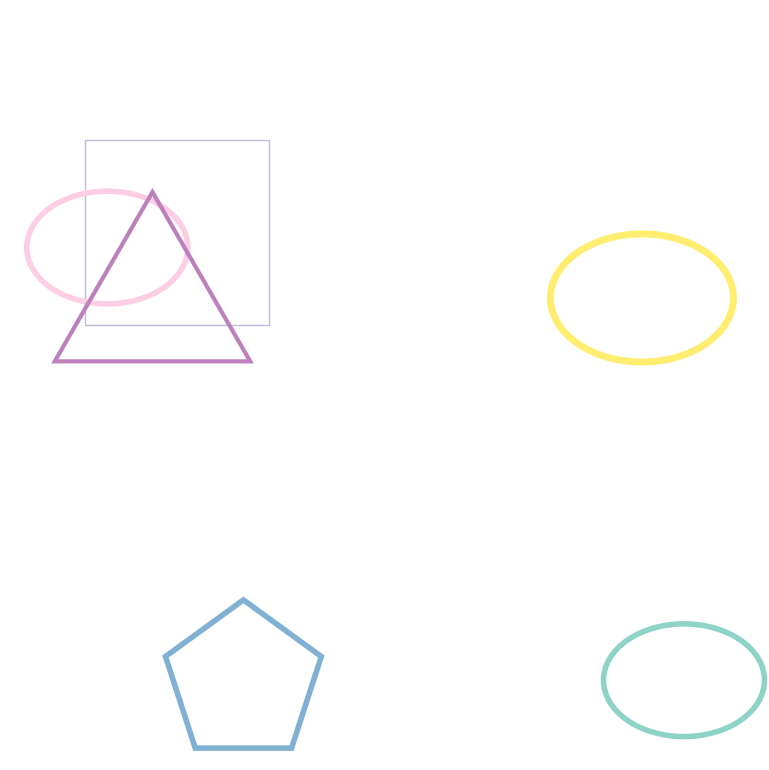[{"shape": "oval", "thickness": 2, "radius": 0.52, "center": [0.888, 0.117]}, {"shape": "square", "thickness": 0.5, "radius": 0.6, "center": [0.23, 0.698]}, {"shape": "pentagon", "thickness": 2, "radius": 0.53, "center": [0.316, 0.115]}, {"shape": "oval", "thickness": 2, "radius": 0.52, "center": [0.139, 0.679]}, {"shape": "triangle", "thickness": 1.5, "radius": 0.73, "center": [0.198, 0.604]}, {"shape": "oval", "thickness": 2.5, "radius": 0.59, "center": [0.834, 0.613]}]